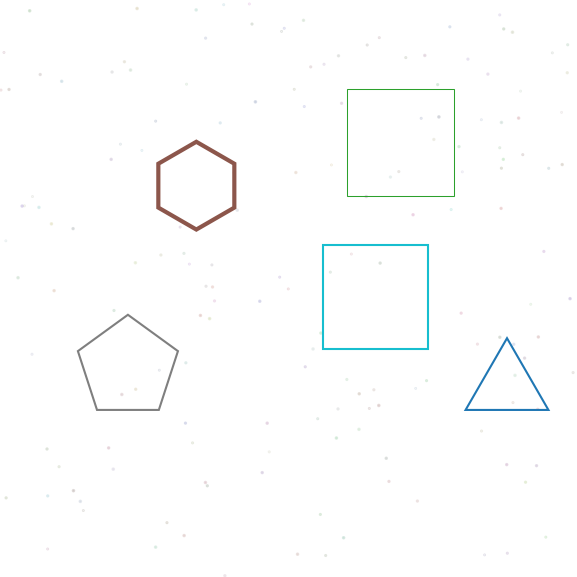[{"shape": "triangle", "thickness": 1, "radius": 0.41, "center": [0.878, 0.331]}, {"shape": "square", "thickness": 0.5, "radius": 0.46, "center": [0.694, 0.752]}, {"shape": "hexagon", "thickness": 2, "radius": 0.38, "center": [0.34, 0.678]}, {"shape": "pentagon", "thickness": 1, "radius": 0.46, "center": [0.222, 0.363]}, {"shape": "square", "thickness": 1, "radius": 0.45, "center": [0.65, 0.485]}]